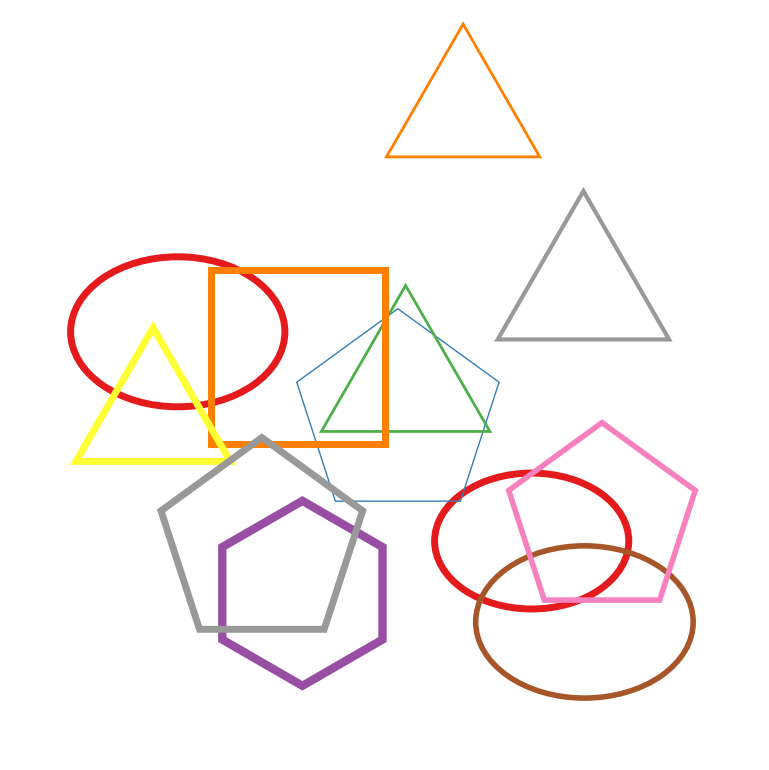[{"shape": "oval", "thickness": 2.5, "radius": 0.7, "center": [0.231, 0.569]}, {"shape": "oval", "thickness": 2.5, "radius": 0.63, "center": [0.691, 0.297]}, {"shape": "pentagon", "thickness": 0.5, "radius": 0.69, "center": [0.517, 0.461]}, {"shape": "triangle", "thickness": 1, "radius": 0.63, "center": [0.527, 0.503]}, {"shape": "hexagon", "thickness": 3, "radius": 0.6, "center": [0.393, 0.229]}, {"shape": "triangle", "thickness": 1, "radius": 0.57, "center": [0.601, 0.854]}, {"shape": "square", "thickness": 2.5, "radius": 0.56, "center": [0.387, 0.536]}, {"shape": "triangle", "thickness": 2.5, "radius": 0.58, "center": [0.199, 0.459]}, {"shape": "oval", "thickness": 2, "radius": 0.71, "center": [0.759, 0.192]}, {"shape": "pentagon", "thickness": 2, "radius": 0.64, "center": [0.782, 0.324]}, {"shape": "triangle", "thickness": 1.5, "radius": 0.64, "center": [0.758, 0.623]}, {"shape": "pentagon", "thickness": 2.5, "radius": 0.69, "center": [0.34, 0.294]}]